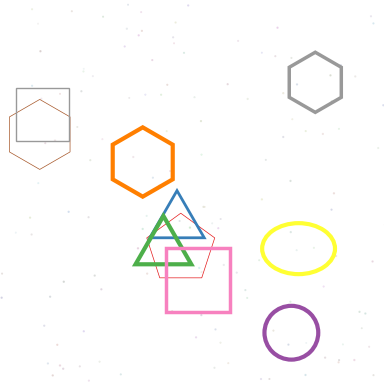[{"shape": "pentagon", "thickness": 0.5, "radius": 0.46, "center": [0.469, 0.353]}, {"shape": "triangle", "thickness": 2, "radius": 0.41, "center": [0.46, 0.423]}, {"shape": "triangle", "thickness": 3, "radius": 0.42, "center": [0.424, 0.355]}, {"shape": "circle", "thickness": 3, "radius": 0.35, "center": [0.757, 0.136]}, {"shape": "hexagon", "thickness": 3, "radius": 0.45, "center": [0.371, 0.579]}, {"shape": "oval", "thickness": 3, "radius": 0.47, "center": [0.776, 0.354]}, {"shape": "hexagon", "thickness": 0.5, "radius": 0.45, "center": [0.103, 0.651]}, {"shape": "square", "thickness": 2.5, "radius": 0.42, "center": [0.515, 0.273]}, {"shape": "square", "thickness": 1, "radius": 0.34, "center": [0.111, 0.702]}, {"shape": "hexagon", "thickness": 2.5, "radius": 0.39, "center": [0.819, 0.786]}]